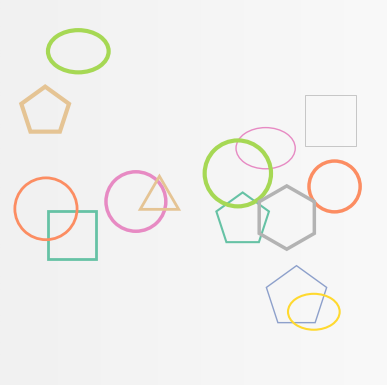[{"shape": "square", "thickness": 2, "radius": 0.31, "center": [0.185, 0.39]}, {"shape": "pentagon", "thickness": 1.5, "radius": 0.36, "center": [0.626, 0.429]}, {"shape": "circle", "thickness": 2, "radius": 0.4, "center": [0.119, 0.458]}, {"shape": "circle", "thickness": 2.5, "radius": 0.33, "center": [0.863, 0.516]}, {"shape": "pentagon", "thickness": 1, "radius": 0.41, "center": [0.765, 0.228]}, {"shape": "oval", "thickness": 1, "radius": 0.38, "center": [0.685, 0.615]}, {"shape": "circle", "thickness": 2.5, "radius": 0.39, "center": [0.351, 0.477]}, {"shape": "oval", "thickness": 3, "radius": 0.39, "center": [0.202, 0.867]}, {"shape": "circle", "thickness": 3, "radius": 0.43, "center": [0.614, 0.55]}, {"shape": "oval", "thickness": 1.5, "radius": 0.33, "center": [0.81, 0.19]}, {"shape": "pentagon", "thickness": 3, "radius": 0.32, "center": [0.117, 0.71]}, {"shape": "triangle", "thickness": 2, "radius": 0.29, "center": [0.411, 0.485]}, {"shape": "hexagon", "thickness": 2.5, "radius": 0.41, "center": [0.74, 0.435]}, {"shape": "square", "thickness": 0.5, "radius": 0.33, "center": [0.853, 0.686]}]